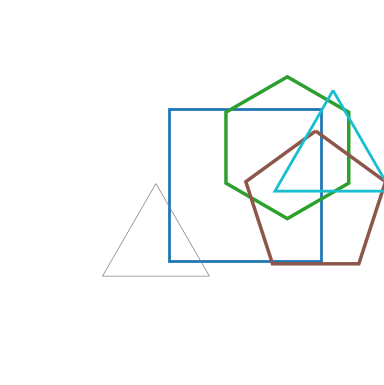[{"shape": "square", "thickness": 2, "radius": 0.99, "center": [0.637, 0.519]}, {"shape": "hexagon", "thickness": 2.5, "radius": 0.92, "center": [0.746, 0.616]}, {"shape": "pentagon", "thickness": 2.5, "radius": 0.95, "center": [0.82, 0.469]}, {"shape": "triangle", "thickness": 0.5, "radius": 0.8, "center": [0.405, 0.363]}, {"shape": "triangle", "thickness": 2, "radius": 0.87, "center": [0.865, 0.591]}]